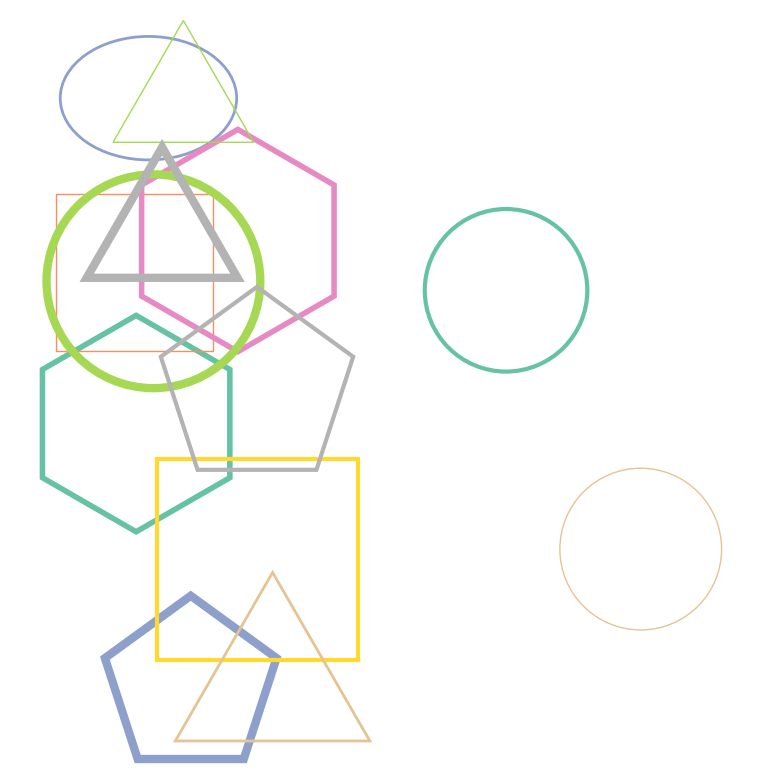[{"shape": "hexagon", "thickness": 2, "radius": 0.7, "center": [0.177, 0.45]}, {"shape": "circle", "thickness": 1.5, "radius": 0.53, "center": [0.657, 0.623]}, {"shape": "square", "thickness": 0.5, "radius": 0.51, "center": [0.175, 0.646]}, {"shape": "pentagon", "thickness": 3, "radius": 0.59, "center": [0.248, 0.109]}, {"shape": "oval", "thickness": 1, "radius": 0.57, "center": [0.193, 0.872]}, {"shape": "hexagon", "thickness": 2, "radius": 0.72, "center": [0.309, 0.688]}, {"shape": "circle", "thickness": 3, "radius": 0.69, "center": [0.199, 0.635]}, {"shape": "triangle", "thickness": 0.5, "radius": 0.53, "center": [0.238, 0.868]}, {"shape": "square", "thickness": 1.5, "radius": 0.65, "center": [0.335, 0.273]}, {"shape": "triangle", "thickness": 1, "radius": 0.73, "center": [0.354, 0.111]}, {"shape": "circle", "thickness": 0.5, "radius": 0.53, "center": [0.832, 0.287]}, {"shape": "pentagon", "thickness": 1.5, "radius": 0.66, "center": [0.334, 0.496]}, {"shape": "triangle", "thickness": 3, "radius": 0.57, "center": [0.211, 0.696]}]